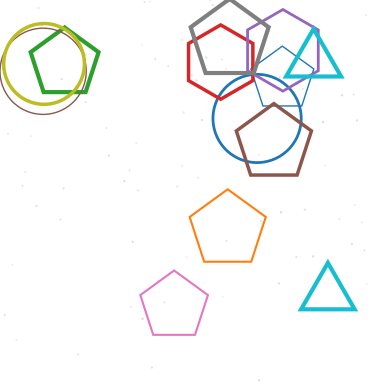[{"shape": "pentagon", "thickness": 1, "radius": 0.43, "center": [0.733, 0.794]}, {"shape": "circle", "thickness": 2, "radius": 0.57, "center": [0.668, 0.692]}, {"shape": "pentagon", "thickness": 1.5, "radius": 0.52, "center": [0.591, 0.404]}, {"shape": "pentagon", "thickness": 3, "radius": 0.46, "center": [0.168, 0.836]}, {"shape": "hexagon", "thickness": 2.5, "radius": 0.48, "center": [0.573, 0.839]}, {"shape": "hexagon", "thickness": 2, "radius": 0.53, "center": [0.735, 0.869]}, {"shape": "circle", "thickness": 1, "radius": 0.56, "center": [0.112, 0.815]}, {"shape": "pentagon", "thickness": 2.5, "radius": 0.51, "center": [0.711, 0.628]}, {"shape": "pentagon", "thickness": 1.5, "radius": 0.46, "center": [0.452, 0.205]}, {"shape": "pentagon", "thickness": 3, "radius": 0.53, "center": [0.597, 0.896]}, {"shape": "circle", "thickness": 2.5, "radius": 0.52, "center": [0.114, 0.834]}, {"shape": "triangle", "thickness": 3, "radius": 0.4, "center": [0.852, 0.237]}, {"shape": "triangle", "thickness": 3, "radius": 0.41, "center": [0.815, 0.843]}]